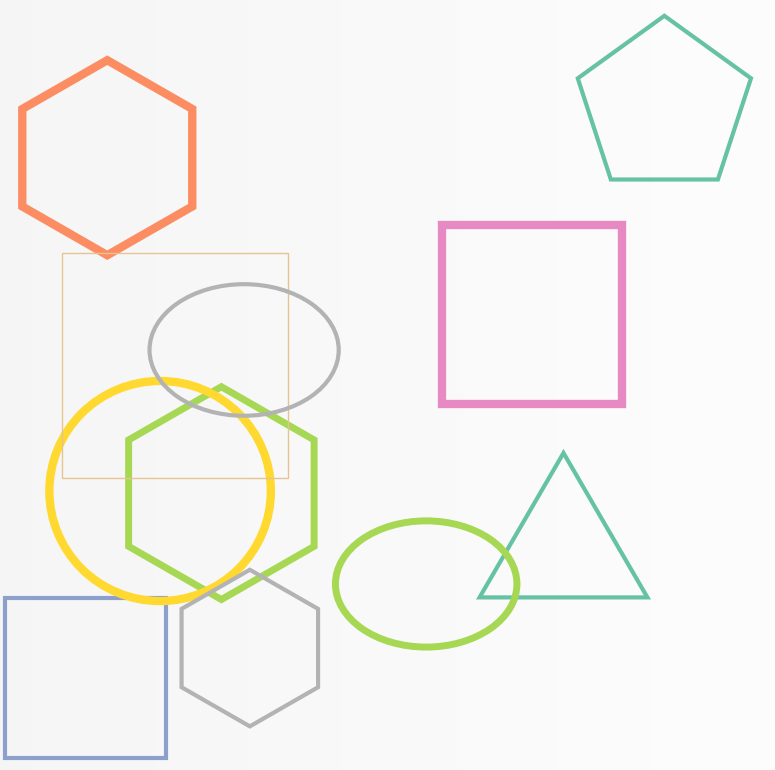[{"shape": "triangle", "thickness": 1.5, "radius": 0.63, "center": [0.727, 0.287]}, {"shape": "pentagon", "thickness": 1.5, "radius": 0.59, "center": [0.857, 0.862]}, {"shape": "hexagon", "thickness": 3, "radius": 0.63, "center": [0.138, 0.795]}, {"shape": "square", "thickness": 1.5, "radius": 0.52, "center": [0.111, 0.119]}, {"shape": "square", "thickness": 3, "radius": 0.58, "center": [0.687, 0.591]}, {"shape": "hexagon", "thickness": 2.5, "radius": 0.69, "center": [0.286, 0.36]}, {"shape": "oval", "thickness": 2.5, "radius": 0.59, "center": [0.55, 0.242]}, {"shape": "circle", "thickness": 3, "radius": 0.71, "center": [0.207, 0.362]}, {"shape": "square", "thickness": 0.5, "radius": 0.73, "center": [0.226, 0.525]}, {"shape": "oval", "thickness": 1.5, "radius": 0.61, "center": [0.315, 0.545]}, {"shape": "hexagon", "thickness": 1.5, "radius": 0.51, "center": [0.322, 0.158]}]